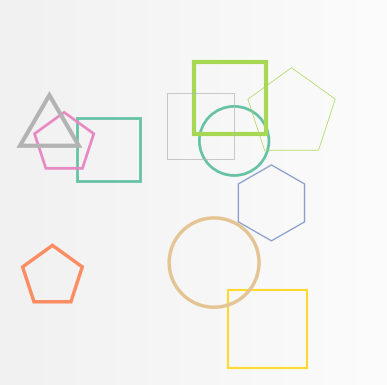[{"shape": "circle", "thickness": 2, "radius": 0.45, "center": [0.604, 0.634]}, {"shape": "square", "thickness": 2, "radius": 0.41, "center": [0.281, 0.611]}, {"shape": "pentagon", "thickness": 2.5, "radius": 0.4, "center": [0.135, 0.282]}, {"shape": "hexagon", "thickness": 1, "radius": 0.49, "center": [0.701, 0.473]}, {"shape": "pentagon", "thickness": 2, "radius": 0.4, "center": [0.166, 0.628]}, {"shape": "pentagon", "thickness": 0.5, "radius": 0.59, "center": [0.752, 0.706]}, {"shape": "square", "thickness": 3, "radius": 0.47, "center": [0.594, 0.746]}, {"shape": "square", "thickness": 1.5, "radius": 0.51, "center": [0.691, 0.145]}, {"shape": "circle", "thickness": 2.5, "radius": 0.58, "center": [0.553, 0.318]}, {"shape": "square", "thickness": 0.5, "radius": 0.43, "center": [0.518, 0.673]}, {"shape": "triangle", "thickness": 3, "radius": 0.44, "center": [0.128, 0.665]}]